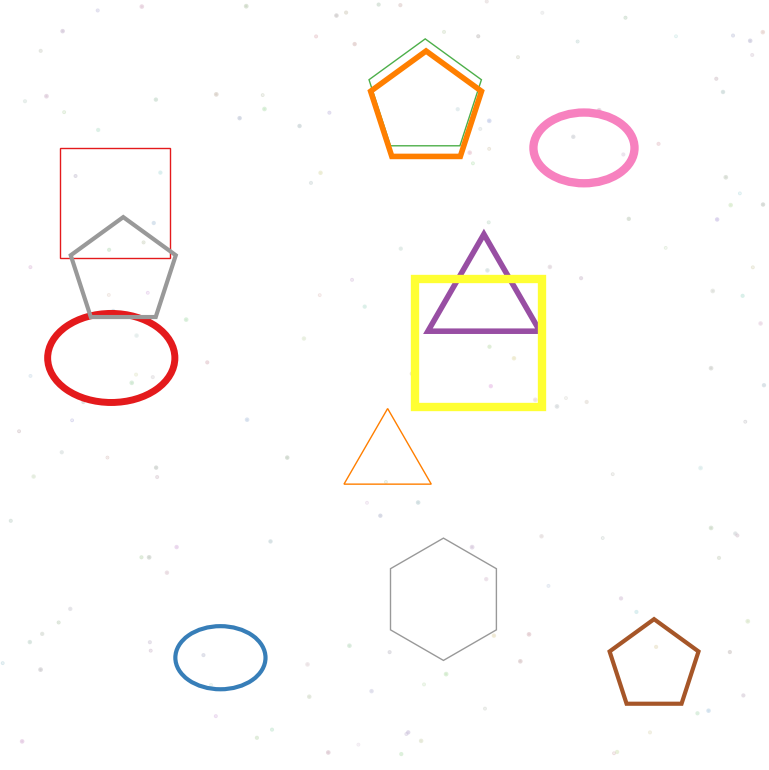[{"shape": "oval", "thickness": 2.5, "radius": 0.41, "center": [0.144, 0.535]}, {"shape": "square", "thickness": 0.5, "radius": 0.36, "center": [0.15, 0.736]}, {"shape": "oval", "thickness": 1.5, "radius": 0.29, "center": [0.286, 0.146]}, {"shape": "pentagon", "thickness": 0.5, "radius": 0.38, "center": [0.552, 0.873]}, {"shape": "triangle", "thickness": 2, "radius": 0.42, "center": [0.628, 0.612]}, {"shape": "triangle", "thickness": 0.5, "radius": 0.33, "center": [0.503, 0.404]}, {"shape": "pentagon", "thickness": 2, "radius": 0.38, "center": [0.553, 0.858]}, {"shape": "square", "thickness": 3, "radius": 0.41, "center": [0.621, 0.554]}, {"shape": "pentagon", "thickness": 1.5, "radius": 0.3, "center": [0.849, 0.135]}, {"shape": "oval", "thickness": 3, "radius": 0.33, "center": [0.758, 0.808]}, {"shape": "pentagon", "thickness": 1.5, "radius": 0.36, "center": [0.16, 0.646]}, {"shape": "hexagon", "thickness": 0.5, "radius": 0.4, "center": [0.576, 0.222]}]